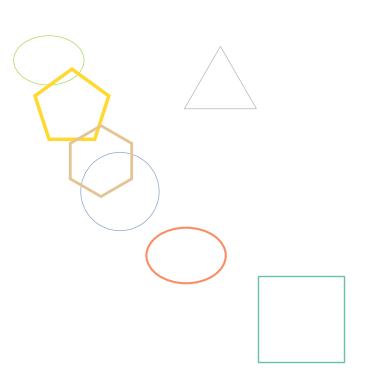[{"shape": "square", "thickness": 1, "radius": 0.55, "center": [0.782, 0.172]}, {"shape": "oval", "thickness": 1.5, "radius": 0.52, "center": [0.483, 0.336]}, {"shape": "circle", "thickness": 0.5, "radius": 0.51, "center": [0.312, 0.502]}, {"shape": "oval", "thickness": 0.5, "radius": 0.46, "center": [0.127, 0.843]}, {"shape": "pentagon", "thickness": 2.5, "radius": 0.5, "center": [0.187, 0.72]}, {"shape": "hexagon", "thickness": 2, "radius": 0.46, "center": [0.262, 0.582]}, {"shape": "triangle", "thickness": 0.5, "radius": 0.54, "center": [0.572, 0.772]}]